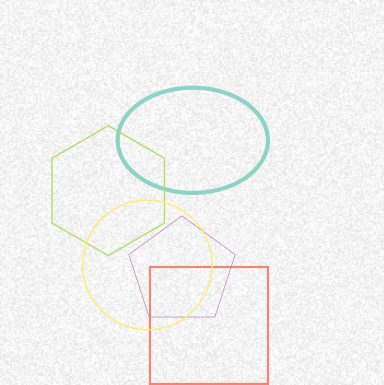[{"shape": "oval", "thickness": 3, "radius": 0.98, "center": [0.501, 0.636]}, {"shape": "square", "thickness": 1.5, "radius": 0.76, "center": [0.543, 0.155]}, {"shape": "hexagon", "thickness": 1, "radius": 0.84, "center": [0.281, 0.505]}, {"shape": "pentagon", "thickness": 0.5, "radius": 0.73, "center": [0.473, 0.294]}, {"shape": "circle", "thickness": 1, "radius": 0.84, "center": [0.383, 0.312]}]